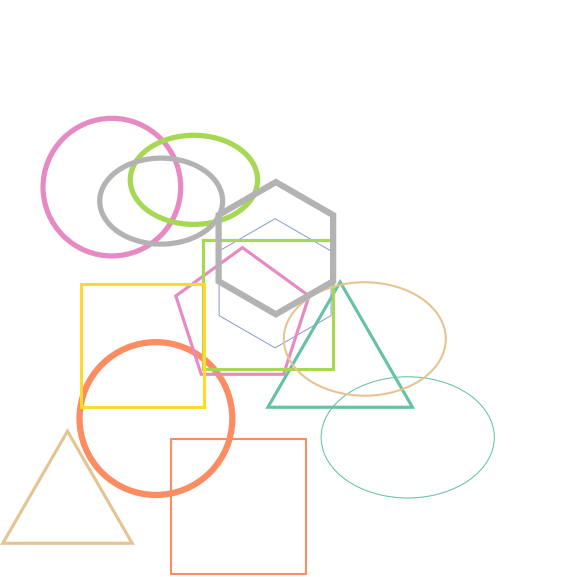[{"shape": "oval", "thickness": 0.5, "radius": 0.75, "center": [0.706, 0.242]}, {"shape": "triangle", "thickness": 1.5, "radius": 0.72, "center": [0.589, 0.366]}, {"shape": "circle", "thickness": 3, "radius": 0.66, "center": [0.27, 0.274]}, {"shape": "square", "thickness": 1, "radius": 0.58, "center": [0.413, 0.121]}, {"shape": "hexagon", "thickness": 0.5, "radius": 0.56, "center": [0.476, 0.509]}, {"shape": "pentagon", "thickness": 1.5, "radius": 0.61, "center": [0.42, 0.449]}, {"shape": "circle", "thickness": 2.5, "radius": 0.6, "center": [0.194, 0.675]}, {"shape": "square", "thickness": 1.5, "radius": 0.56, "center": [0.465, 0.471]}, {"shape": "oval", "thickness": 2.5, "radius": 0.55, "center": [0.336, 0.688]}, {"shape": "square", "thickness": 1.5, "radius": 0.53, "center": [0.246, 0.401]}, {"shape": "triangle", "thickness": 1.5, "radius": 0.65, "center": [0.117, 0.123]}, {"shape": "oval", "thickness": 1, "radius": 0.7, "center": [0.632, 0.412]}, {"shape": "oval", "thickness": 2.5, "radius": 0.53, "center": [0.279, 0.651]}, {"shape": "hexagon", "thickness": 3, "radius": 0.57, "center": [0.478, 0.569]}]